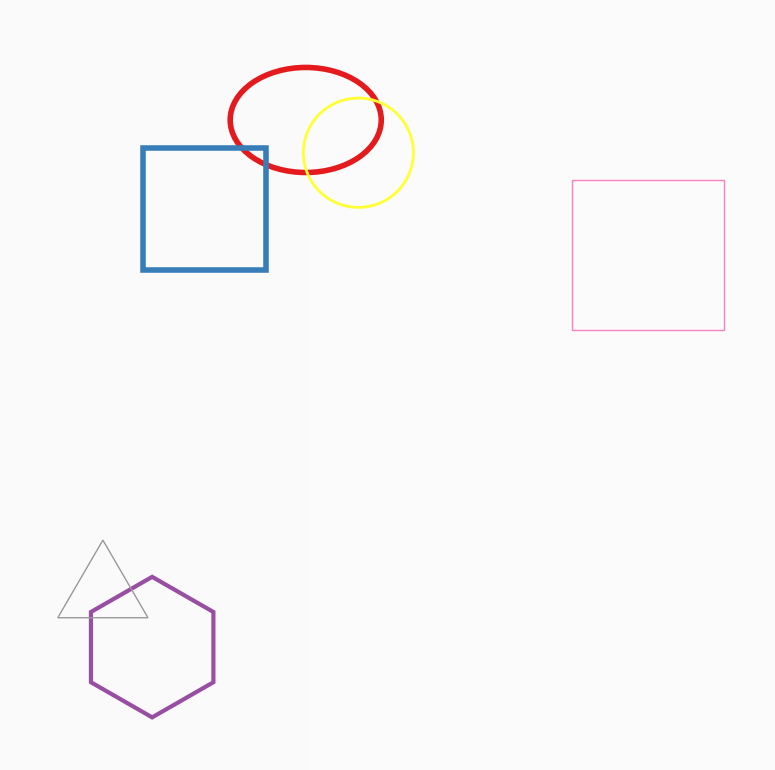[{"shape": "oval", "thickness": 2, "radius": 0.49, "center": [0.394, 0.844]}, {"shape": "square", "thickness": 2, "radius": 0.4, "center": [0.264, 0.728]}, {"shape": "hexagon", "thickness": 1.5, "radius": 0.46, "center": [0.196, 0.16]}, {"shape": "circle", "thickness": 1, "radius": 0.35, "center": [0.462, 0.802]}, {"shape": "square", "thickness": 0.5, "radius": 0.49, "center": [0.836, 0.669]}, {"shape": "triangle", "thickness": 0.5, "radius": 0.34, "center": [0.133, 0.231]}]